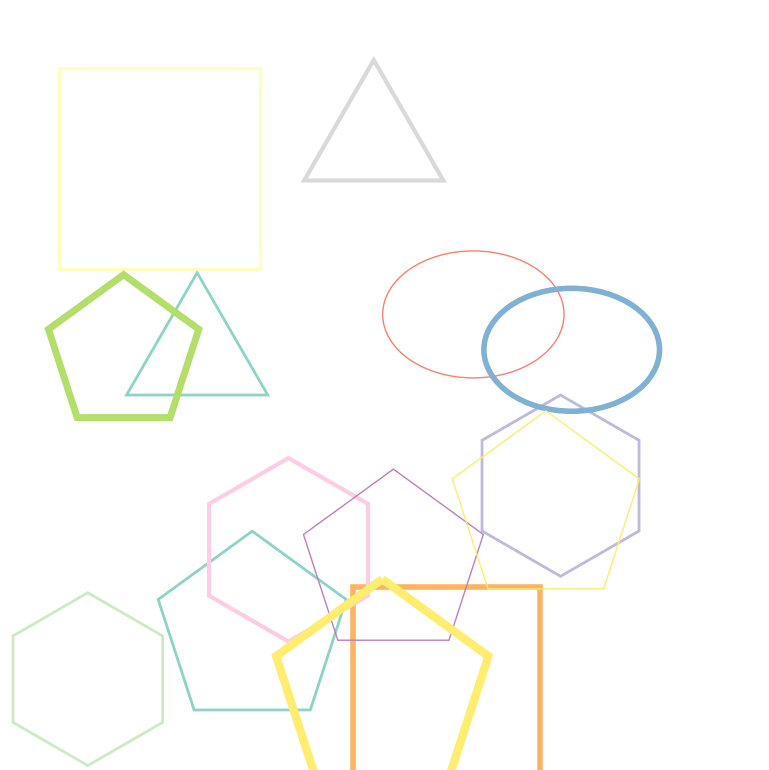[{"shape": "pentagon", "thickness": 1, "radius": 0.64, "center": [0.328, 0.182]}, {"shape": "triangle", "thickness": 1, "radius": 0.53, "center": [0.256, 0.54]}, {"shape": "square", "thickness": 1, "radius": 0.65, "center": [0.207, 0.782]}, {"shape": "hexagon", "thickness": 1, "radius": 0.59, "center": [0.728, 0.369]}, {"shape": "oval", "thickness": 0.5, "radius": 0.59, "center": [0.615, 0.592]}, {"shape": "oval", "thickness": 2, "radius": 0.57, "center": [0.742, 0.546]}, {"shape": "square", "thickness": 2, "radius": 0.61, "center": [0.58, 0.116]}, {"shape": "pentagon", "thickness": 2.5, "radius": 0.51, "center": [0.161, 0.541]}, {"shape": "hexagon", "thickness": 1.5, "radius": 0.6, "center": [0.375, 0.286]}, {"shape": "triangle", "thickness": 1.5, "radius": 0.52, "center": [0.485, 0.818]}, {"shape": "pentagon", "thickness": 0.5, "radius": 0.61, "center": [0.511, 0.268]}, {"shape": "hexagon", "thickness": 1, "radius": 0.56, "center": [0.114, 0.118]}, {"shape": "pentagon", "thickness": 0.5, "radius": 0.64, "center": [0.709, 0.339]}, {"shape": "pentagon", "thickness": 3, "radius": 0.72, "center": [0.496, 0.103]}]